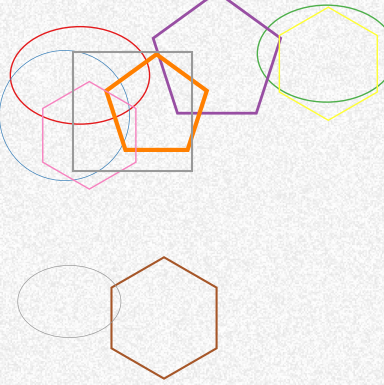[{"shape": "oval", "thickness": 1, "radius": 0.9, "center": [0.208, 0.804]}, {"shape": "circle", "thickness": 0.5, "radius": 0.84, "center": [0.168, 0.7]}, {"shape": "oval", "thickness": 1, "radius": 0.9, "center": [0.848, 0.861]}, {"shape": "pentagon", "thickness": 2, "radius": 0.87, "center": [0.563, 0.847]}, {"shape": "pentagon", "thickness": 3, "radius": 0.69, "center": [0.407, 0.722]}, {"shape": "hexagon", "thickness": 1, "radius": 0.73, "center": [0.853, 0.834]}, {"shape": "hexagon", "thickness": 1.5, "radius": 0.79, "center": [0.426, 0.174]}, {"shape": "hexagon", "thickness": 1, "radius": 0.7, "center": [0.232, 0.648]}, {"shape": "oval", "thickness": 0.5, "radius": 0.67, "center": [0.18, 0.217]}, {"shape": "square", "thickness": 1.5, "radius": 0.77, "center": [0.344, 0.71]}]